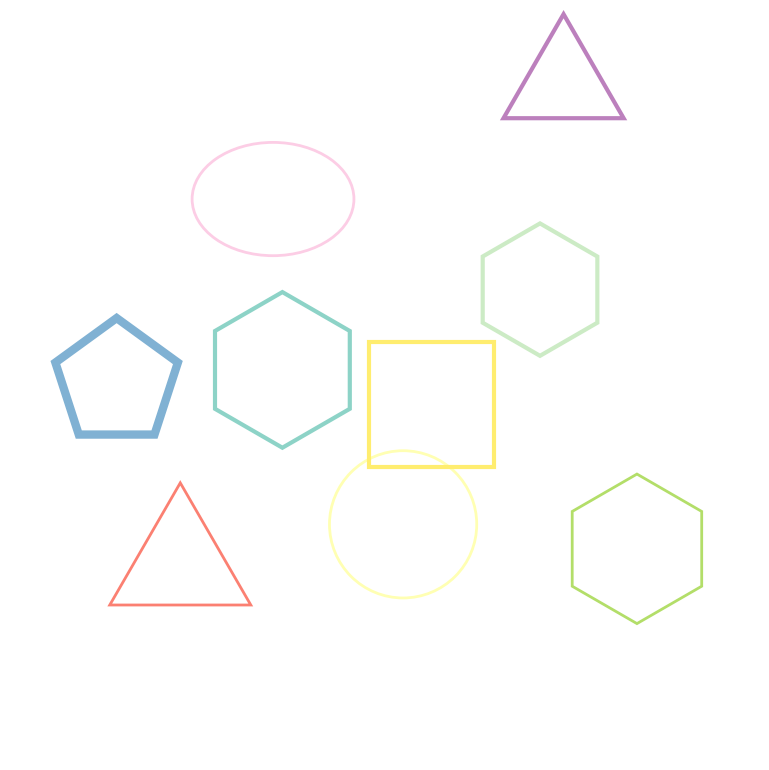[{"shape": "hexagon", "thickness": 1.5, "radius": 0.51, "center": [0.367, 0.52]}, {"shape": "circle", "thickness": 1, "radius": 0.48, "center": [0.524, 0.319]}, {"shape": "triangle", "thickness": 1, "radius": 0.53, "center": [0.234, 0.267]}, {"shape": "pentagon", "thickness": 3, "radius": 0.42, "center": [0.151, 0.503]}, {"shape": "hexagon", "thickness": 1, "radius": 0.49, "center": [0.827, 0.287]}, {"shape": "oval", "thickness": 1, "radius": 0.53, "center": [0.355, 0.742]}, {"shape": "triangle", "thickness": 1.5, "radius": 0.45, "center": [0.732, 0.892]}, {"shape": "hexagon", "thickness": 1.5, "radius": 0.43, "center": [0.701, 0.624]}, {"shape": "square", "thickness": 1.5, "radius": 0.41, "center": [0.561, 0.474]}]